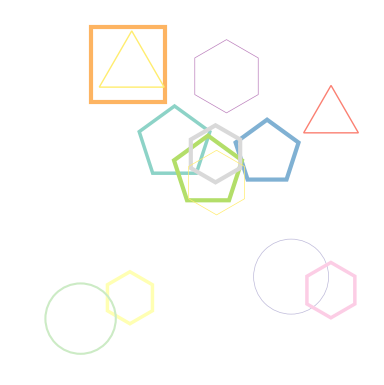[{"shape": "pentagon", "thickness": 2.5, "radius": 0.48, "center": [0.453, 0.628]}, {"shape": "hexagon", "thickness": 2.5, "radius": 0.34, "center": [0.337, 0.227]}, {"shape": "circle", "thickness": 0.5, "radius": 0.49, "center": [0.756, 0.281]}, {"shape": "triangle", "thickness": 1, "radius": 0.41, "center": [0.86, 0.696]}, {"shape": "pentagon", "thickness": 3, "radius": 0.43, "center": [0.694, 0.603]}, {"shape": "square", "thickness": 3, "radius": 0.49, "center": [0.332, 0.832]}, {"shape": "pentagon", "thickness": 3, "radius": 0.46, "center": [0.54, 0.555]}, {"shape": "hexagon", "thickness": 2.5, "radius": 0.36, "center": [0.859, 0.246]}, {"shape": "hexagon", "thickness": 3, "radius": 0.37, "center": [0.56, 0.6]}, {"shape": "hexagon", "thickness": 0.5, "radius": 0.48, "center": [0.588, 0.802]}, {"shape": "circle", "thickness": 1.5, "radius": 0.46, "center": [0.209, 0.172]}, {"shape": "triangle", "thickness": 1, "radius": 0.49, "center": [0.342, 0.822]}, {"shape": "hexagon", "thickness": 0.5, "radius": 0.42, "center": [0.563, 0.526]}]